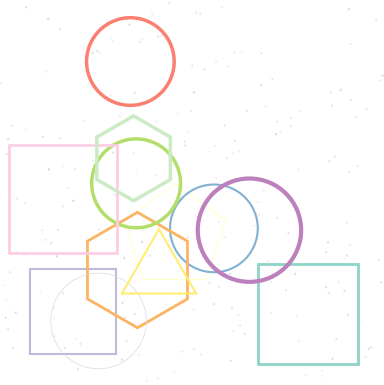[{"shape": "square", "thickness": 2, "radius": 0.65, "center": [0.801, 0.183]}, {"shape": "pentagon", "thickness": 0.5, "radius": 0.69, "center": [0.455, 0.386]}, {"shape": "square", "thickness": 1.5, "radius": 0.55, "center": [0.19, 0.191]}, {"shape": "circle", "thickness": 2.5, "radius": 0.57, "center": [0.339, 0.84]}, {"shape": "circle", "thickness": 1.5, "radius": 0.57, "center": [0.556, 0.407]}, {"shape": "hexagon", "thickness": 2, "radius": 0.75, "center": [0.357, 0.299]}, {"shape": "circle", "thickness": 2.5, "radius": 0.58, "center": [0.354, 0.524]}, {"shape": "square", "thickness": 2, "radius": 0.7, "center": [0.163, 0.482]}, {"shape": "circle", "thickness": 0.5, "radius": 0.62, "center": [0.256, 0.166]}, {"shape": "circle", "thickness": 3, "radius": 0.67, "center": [0.648, 0.402]}, {"shape": "hexagon", "thickness": 2.5, "radius": 0.55, "center": [0.347, 0.589]}, {"shape": "triangle", "thickness": 1.5, "radius": 0.56, "center": [0.413, 0.293]}]